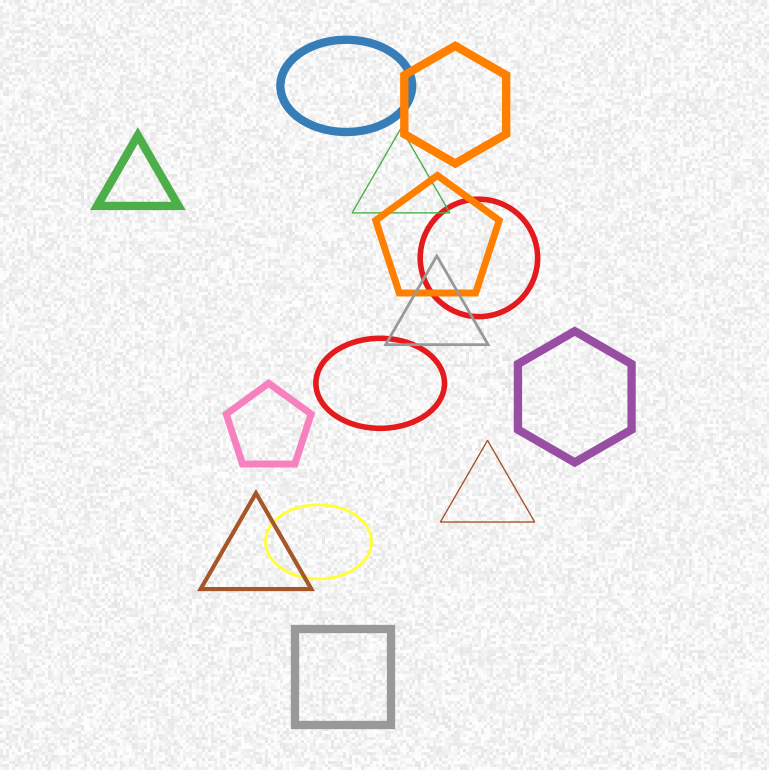[{"shape": "circle", "thickness": 2, "radius": 0.38, "center": [0.622, 0.665]}, {"shape": "oval", "thickness": 2, "radius": 0.42, "center": [0.494, 0.502]}, {"shape": "oval", "thickness": 3, "radius": 0.43, "center": [0.45, 0.888]}, {"shape": "triangle", "thickness": 0.5, "radius": 0.37, "center": [0.521, 0.76]}, {"shape": "triangle", "thickness": 3, "radius": 0.3, "center": [0.179, 0.763]}, {"shape": "hexagon", "thickness": 3, "radius": 0.43, "center": [0.746, 0.485]}, {"shape": "pentagon", "thickness": 2.5, "radius": 0.42, "center": [0.568, 0.688]}, {"shape": "hexagon", "thickness": 3, "radius": 0.38, "center": [0.591, 0.864]}, {"shape": "oval", "thickness": 1, "radius": 0.34, "center": [0.414, 0.296]}, {"shape": "triangle", "thickness": 1.5, "radius": 0.42, "center": [0.332, 0.276]}, {"shape": "triangle", "thickness": 0.5, "radius": 0.35, "center": [0.633, 0.357]}, {"shape": "pentagon", "thickness": 2.5, "radius": 0.29, "center": [0.349, 0.444]}, {"shape": "triangle", "thickness": 1, "radius": 0.38, "center": [0.567, 0.591]}, {"shape": "square", "thickness": 3, "radius": 0.31, "center": [0.446, 0.12]}]